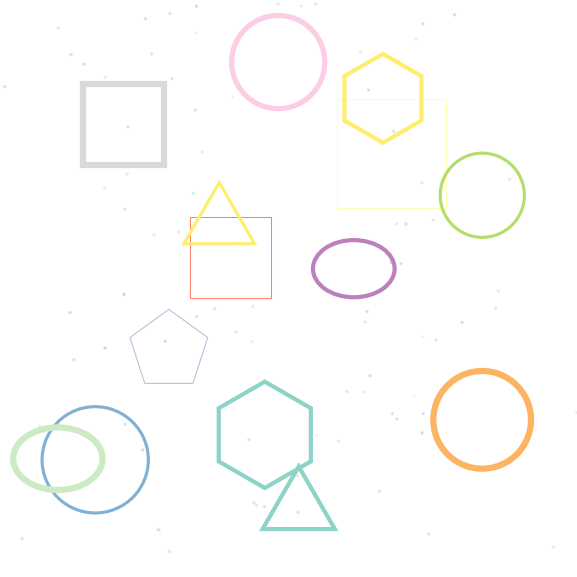[{"shape": "triangle", "thickness": 2, "radius": 0.36, "center": [0.517, 0.119]}, {"shape": "hexagon", "thickness": 2, "radius": 0.46, "center": [0.459, 0.246]}, {"shape": "square", "thickness": 0.5, "radius": 0.47, "center": [0.678, 0.733]}, {"shape": "pentagon", "thickness": 0.5, "radius": 0.35, "center": [0.292, 0.393]}, {"shape": "square", "thickness": 0.5, "radius": 0.35, "center": [0.398, 0.553]}, {"shape": "circle", "thickness": 1.5, "radius": 0.46, "center": [0.165, 0.203]}, {"shape": "circle", "thickness": 3, "radius": 0.42, "center": [0.835, 0.272]}, {"shape": "circle", "thickness": 1.5, "radius": 0.36, "center": [0.835, 0.661]}, {"shape": "circle", "thickness": 2.5, "radius": 0.4, "center": [0.482, 0.892]}, {"shape": "square", "thickness": 3, "radius": 0.35, "center": [0.214, 0.783]}, {"shape": "oval", "thickness": 2, "radius": 0.35, "center": [0.613, 0.534]}, {"shape": "oval", "thickness": 3, "radius": 0.39, "center": [0.1, 0.205]}, {"shape": "triangle", "thickness": 1.5, "radius": 0.35, "center": [0.38, 0.612]}, {"shape": "hexagon", "thickness": 2, "radius": 0.38, "center": [0.663, 0.829]}]